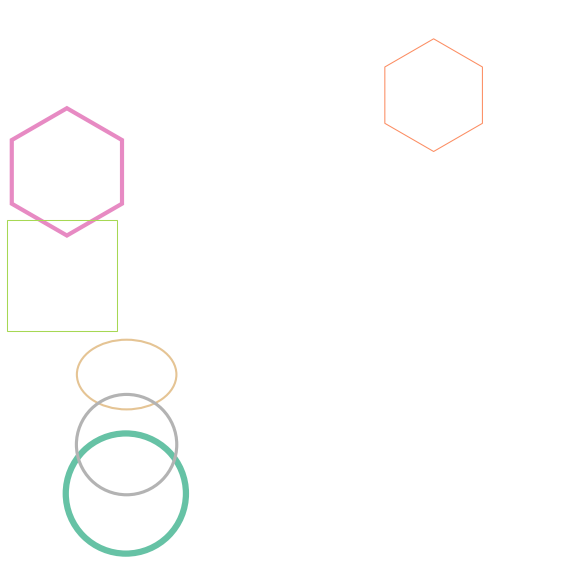[{"shape": "circle", "thickness": 3, "radius": 0.52, "center": [0.218, 0.145]}, {"shape": "hexagon", "thickness": 0.5, "radius": 0.49, "center": [0.751, 0.834]}, {"shape": "hexagon", "thickness": 2, "radius": 0.55, "center": [0.116, 0.702]}, {"shape": "square", "thickness": 0.5, "radius": 0.48, "center": [0.107, 0.522]}, {"shape": "oval", "thickness": 1, "radius": 0.43, "center": [0.219, 0.351]}, {"shape": "circle", "thickness": 1.5, "radius": 0.43, "center": [0.219, 0.229]}]